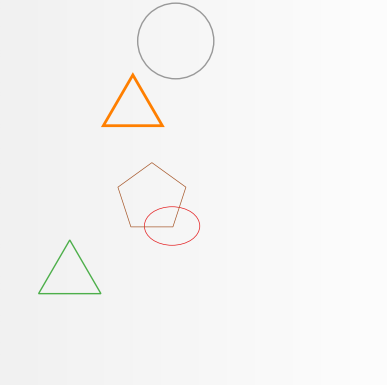[{"shape": "oval", "thickness": 0.5, "radius": 0.36, "center": [0.444, 0.413]}, {"shape": "triangle", "thickness": 1, "radius": 0.46, "center": [0.18, 0.284]}, {"shape": "triangle", "thickness": 2, "radius": 0.44, "center": [0.343, 0.717]}, {"shape": "pentagon", "thickness": 0.5, "radius": 0.46, "center": [0.392, 0.485]}, {"shape": "circle", "thickness": 1, "radius": 0.49, "center": [0.454, 0.894]}]